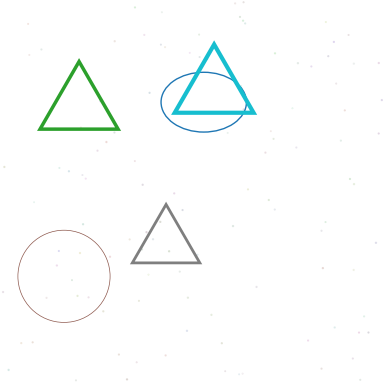[{"shape": "oval", "thickness": 1, "radius": 0.55, "center": [0.529, 0.735]}, {"shape": "triangle", "thickness": 2.5, "radius": 0.59, "center": [0.205, 0.723]}, {"shape": "circle", "thickness": 0.5, "radius": 0.6, "center": [0.166, 0.282]}, {"shape": "triangle", "thickness": 2, "radius": 0.51, "center": [0.431, 0.368]}, {"shape": "triangle", "thickness": 3, "radius": 0.59, "center": [0.556, 0.766]}]